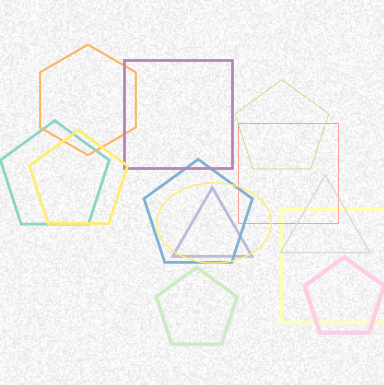[{"shape": "pentagon", "thickness": 2, "radius": 0.74, "center": [0.142, 0.538]}, {"shape": "square", "thickness": 2.5, "radius": 0.73, "center": [0.877, 0.311]}, {"shape": "triangle", "thickness": 2, "radius": 0.59, "center": [0.551, 0.394]}, {"shape": "square", "thickness": 0.5, "radius": 0.65, "center": [0.747, 0.55]}, {"shape": "pentagon", "thickness": 2, "radius": 0.74, "center": [0.515, 0.438]}, {"shape": "hexagon", "thickness": 1.5, "radius": 0.72, "center": [0.229, 0.74]}, {"shape": "pentagon", "thickness": 0.5, "radius": 0.64, "center": [0.732, 0.665]}, {"shape": "pentagon", "thickness": 3, "radius": 0.54, "center": [0.894, 0.224]}, {"shape": "triangle", "thickness": 1, "radius": 0.67, "center": [0.845, 0.411]}, {"shape": "square", "thickness": 2, "radius": 0.7, "center": [0.463, 0.704]}, {"shape": "pentagon", "thickness": 2.5, "radius": 0.55, "center": [0.511, 0.195]}, {"shape": "oval", "thickness": 1, "radius": 0.74, "center": [0.556, 0.421]}, {"shape": "pentagon", "thickness": 2, "radius": 0.67, "center": [0.204, 0.528]}]